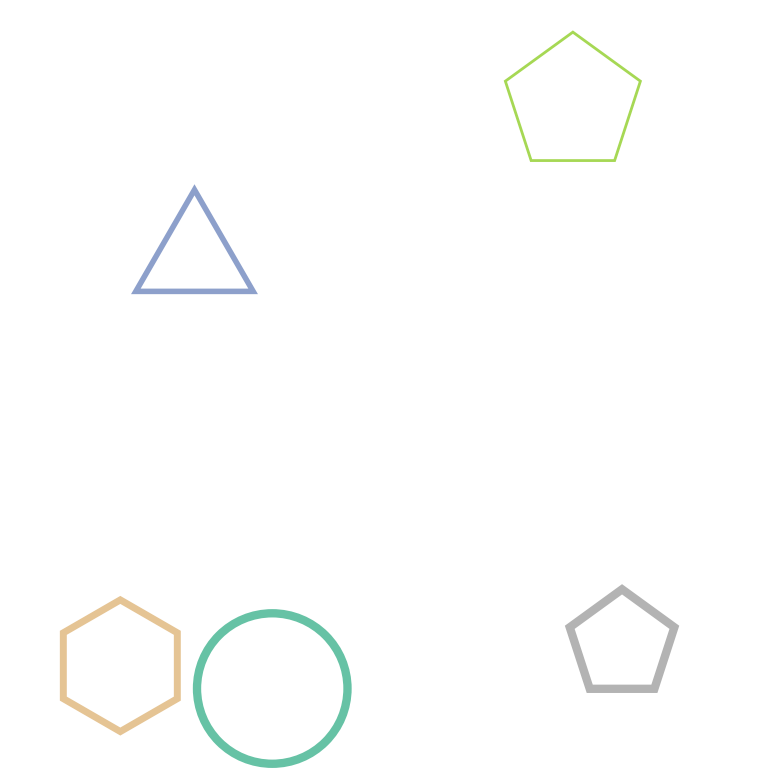[{"shape": "circle", "thickness": 3, "radius": 0.49, "center": [0.354, 0.106]}, {"shape": "triangle", "thickness": 2, "radius": 0.44, "center": [0.253, 0.666]}, {"shape": "pentagon", "thickness": 1, "radius": 0.46, "center": [0.744, 0.866]}, {"shape": "hexagon", "thickness": 2.5, "radius": 0.43, "center": [0.156, 0.135]}, {"shape": "pentagon", "thickness": 3, "radius": 0.36, "center": [0.808, 0.163]}]